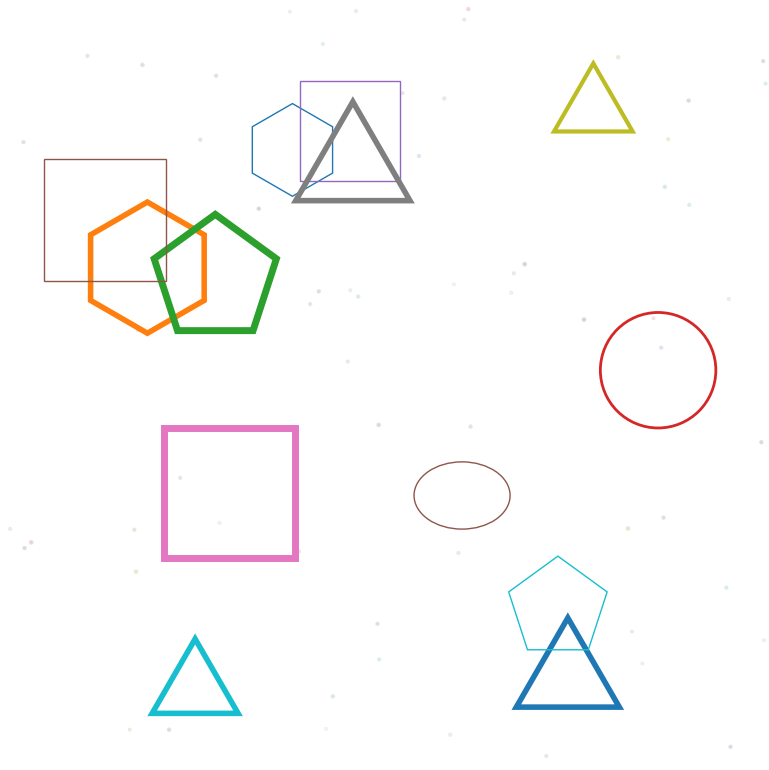[{"shape": "hexagon", "thickness": 0.5, "radius": 0.3, "center": [0.38, 0.805]}, {"shape": "triangle", "thickness": 2, "radius": 0.39, "center": [0.737, 0.12]}, {"shape": "hexagon", "thickness": 2, "radius": 0.43, "center": [0.191, 0.652]}, {"shape": "pentagon", "thickness": 2.5, "radius": 0.42, "center": [0.28, 0.638]}, {"shape": "circle", "thickness": 1, "radius": 0.37, "center": [0.855, 0.519]}, {"shape": "square", "thickness": 0.5, "radius": 0.33, "center": [0.455, 0.83]}, {"shape": "oval", "thickness": 0.5, "radius": 0.31, "center": [0.6, 0.357]}, {"shape": "square", "thickness": 0.5, "radius": 0.39, "center": [0.136, 0.714]}, {"shape": "square", "thickness": 2.5, "radius": 0.42, "center": [0.298, 0.359]}, {"shape": "triangle", "thickness": 2, "radius": 0.43, "center": [0.458, 0.782]}, {"shape": "triangle", "thickness": 1.5, "radius": 0.29, "center": [0.771, 0.859]}, {"shape": "triangle", "thickness": 2, "radius": 0.32, "center": [0.253, 0.106]}, {"shape": "pentagon", "thickness": 0.5, "radius": 0.34, "center": [0.725, 0.211]}]